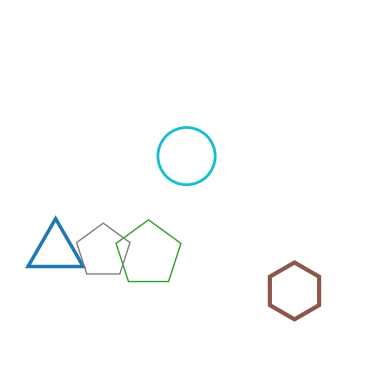[{"shape": "triangle", "thickness": 2.5, "radius": 0.41, "center": [0.145, 0.349]}, {"shape": "pentagon", "thickness": 1, "radius": 0.44, "center": [0.386, 0.34]}, {"shape": "hexagon", "thickness": 3, "radius": 0.37, "center": [0.765, 0.244]}, {"shape": "pentagon", "thickness": 1, "radius": 0.36, "center": [0.268, 0.347]}, {"shape": "circle", "thickness": 2, "radius": 0.37, "center": [0.485, 0.594]}]